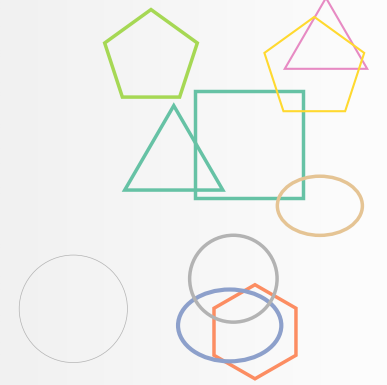[{"shape": "triangle", "thickness": 2.5, "radius": 0.73, "center": [0.448, 0.579]}, {"shape": "square", "thickness": 2.5, "radius": 0.7, "center": [0.642, 0.624]}, {"shape": "hexagon", "thickness": 2.5, "radius": 0.61, "center": [0.658, 0.138]}, {"shape": "oval", "thickness": 3, "radius": 0.67, "center": [0.593, 0.155]}, {"shape": "triangle", "thickness": 1.5, "radius": 0.61, "center": [0.841, 0.883]}, {"shape": "pentagon", "thickness": 2.5, "radius": 0.63, "center": [0.39, 0.849]}, {"shape": "pentagon", "thickness": 1.5, "radius": 0.68, "center": [0.811, 0.821]}, {"shape": "oval", "thickness": 2.5, "radius": 0.55, "center": [0.825, 0.465]}, {"shape": "circle", "thickness": 2.5, "radius": 0.56, "center": [0.602, 0.276]}, {"shape": "circle", "thickness": 0.5, "radius": 0.7, "center": [0.189, 0.198]}]